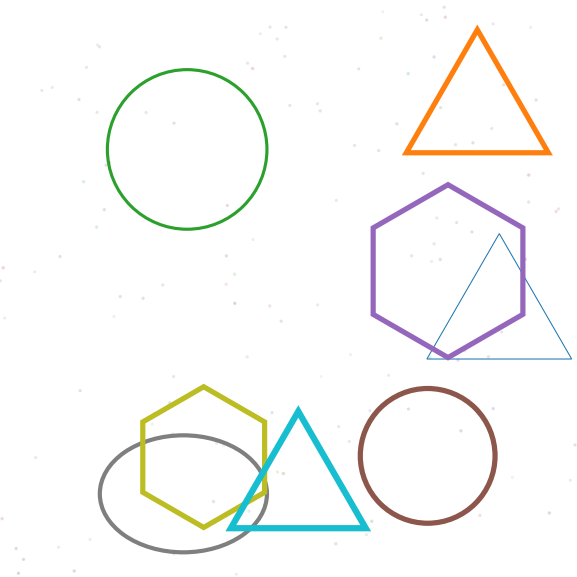[{"shape": "triangle", "thickness": 0.5, "radius": 0.72, "center": [0.865, 0.45]}, {"shape": "triangle", "thickness": 2.5, "radius": 0.71, "center": [0.827, 0.806]}, {"shape": "circle", "thickness": 1.5, "radius": 0.69, "center": [0.324, 0.74]}, {"shape": "hexagon", "thickness": 2.5, "radius": 0.75, "center": [0.776, 0.53]}, {"shape": "circle", "thickness": 2.5, "radius": 0.58, "center": [0.741, 0.21]}, {"shape": "oval", "thickness": 2, "radius": 0.72, "center": [0.318, 0.144]}, {"shape": "hexagon", "thickness": 2.5, "radius": 0.61, "center": [0.353, 0.208]}, {"shape": "triangle", "thickness": 3, "radius": 0.67, "center": [0.517, 0.152]}]